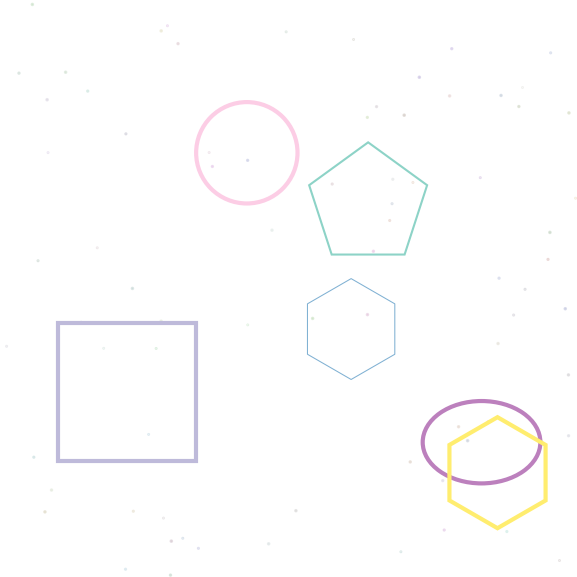[{"shape": "pentagon", "thickness": 1, "radius": 0.54, "center": [0.637, 0.645]}, {"shape": "square", "thickness": 2, "radius": 0.6, "center": [0.22, 0.321]}, {"shape": "hexagon", "thickness": 0.5, "radius": 0.44, "center": [0.608, 0.429]}, {"shape": "circle", "thickness": 2, "radius": 0.44, "center": [0.427, 0.735]}, {"shape": "oval", "thickness": 2, "radius": 0.51, "center": [0.834, 0.233]}, {"shape": "hexagon", "thickness": 2, "radius": 0.48, "center": [0.861, 0.181]}]